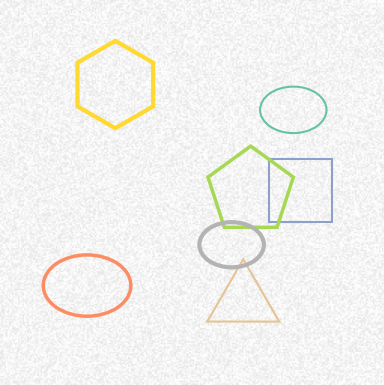[{"shape": "oval", "thickness": 1.5, "radius": 0.43, "center": [0.762, 0.715]}, {"shape": "oval", "thickness": 2.5, "radius": 0.57, "center": [0.226, 0.258]}, {"shape": "square", "thickness": 1.5, "radius": 0.41, "center": [0.779, 0.506]}, {"shape": "pentagon", "thickness": 2.5, "radius": 0.58, "center": [0.651, 0.504]}, {"shape": "hexagon", "thickness": 3, "radius": 0.57, "center": [0.3, 0.78]}, {"shape": "triangle", "thickness": 1.5, "radius": 0.54, "center": [0.632, 0.219]}, {"shape": "oval", "thickness": 3, "radius": 0.42, "center": [0.602, 0.364]}]